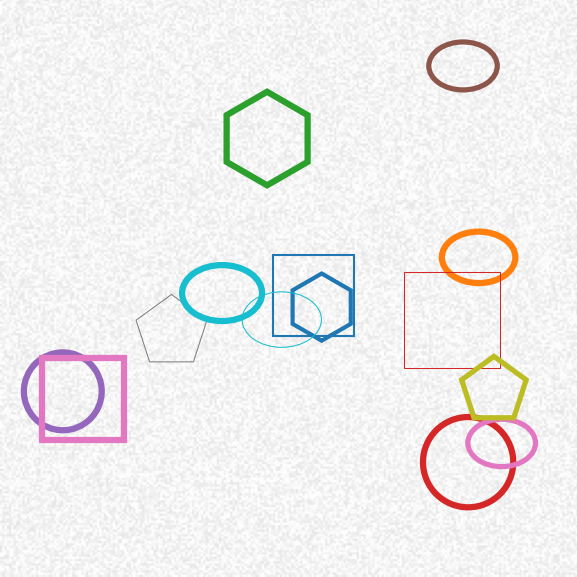[{"shape": "square", "thickness": 1, "radius": 0.35, "center": [0.543, 0.487]}, {"shape": "hexagon", "thickness": 2, "radius": 0.29, "center": [0.557, 0.467]}, {"shape": "oval", "thickness": 3, "radius": 0.32, "center": [0.829, 0.553]}, {"shape": "hexagon", "thickness": 3, "radius": 0.4, "center": [0.463, 0.759]}, {"shape": "circle", "thickness": 3, "radius": 0.39, "center": [0.811, 0.199]}, {"shape": "square", "thickness": 0.5, "radius": 0.42, "center": [0.783, 0.446]}, {"shape": "circle", "thickness": 3, "radius": 0.34, "center": [0.109, 0.322]}, {"shape": "oval", "thickness": 2.5, "radius": 0.3, "center": [0.802, 0.885]}, {"shape": "square", "thickness": 3, "radius": 0.36, "center": [0.144, 0.308]}, {"shape": "oval", "thickness": 2.5, "radius": 0.29, "center": [0.869, 0.232]}, {"shape": "pentagon", "thickness": 0.5, "radius": 0.32, "center": [0.297, 0.425]}, {"shape": "pentagon", "thickness": 2.5, "radius": 0.29, "center": [0.855, 0.323]}, {"shape": "oval", "thickness": 3, "radius": 0.35, "center": [0.385, 0.492]}, {"shape": "oval", "thickness": 0.5, "radius": 0.34, "center": [0.488, 0.446]}]